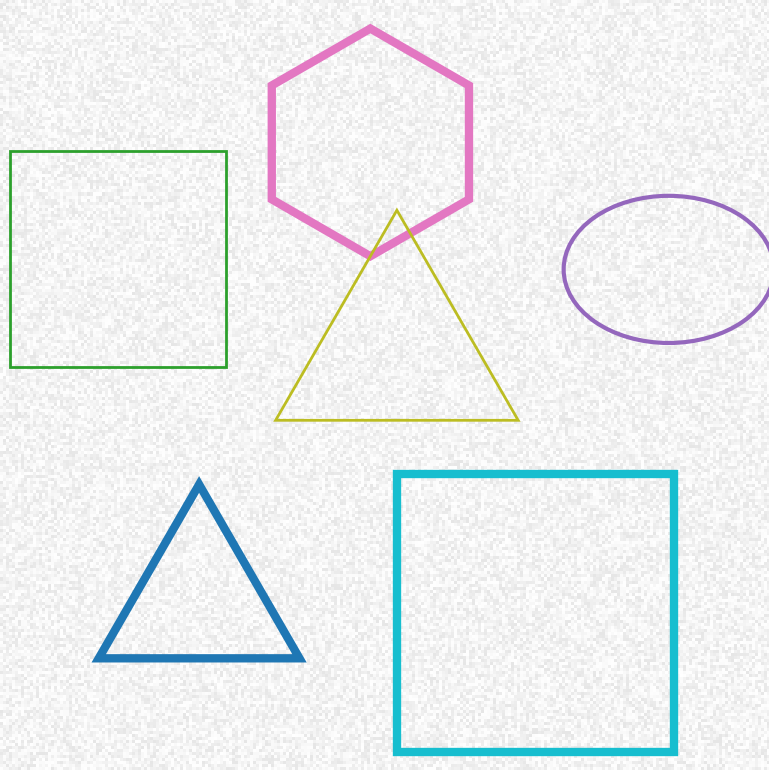[{"shape": "triangle", "thickness": 3, "radius": 0.75, "center": [0.259, 0.22]}, {"shape": "square", "thickness": 1, "radius": 0.7, "center": [0.153, 0.663]}, {"shape": "oval", "thickness": 1.5, "radius": 0.68, "center": [0.869, 0.65]}, {"shape": "hexagon", "thickness": 3, "radius": 0.74, "center": [0.481, 0.815]}, {"shape": "triangle", "thickness": 1, "radius": 0.91, "center": [0.515, 0.545]}, {"shape": "square", "thickness": 3, "radius": 0.9, "center": [0.696, 0.204]}]